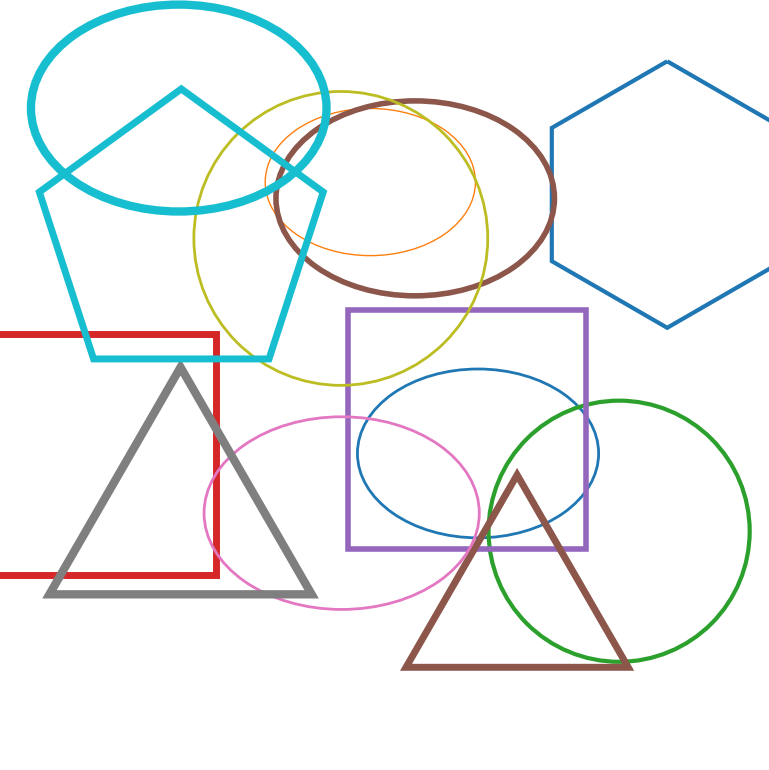[{"shape": "oval", "thickness": 1, "radius": 0.78, "center": [0.621, 0.411]}, {"shape": "hexagon", "thickness": 1.5, "radius": 0.87, "center": [0.867, 0.747]}, {"shape": "oval", "thickness": 0.5, "radius": 0.68, "center": [0.481, 0.764]}, {"shape": "circle", "thickness": 1.5, "radius": 0.85, "center": [0.804, 0.31]}, {"shape": "square", "thickness": 2.5, "radius": 0.78, "center": [0.123, 0.41]}, {"shape": "square", "thickness": 2, "radius": 0.78, "center": [0.606, 0.442]}, {"shape": "triangle", "thickness": 2.5, "radius": 0.83, "center": [0.672, 0.217]}, {"shape": "oval", "thickness": 2, "radius": 0.9, "center": [0.539, 0.742]}, {"shape": "oval", "thickness": 1, "radius": 0.89, "center": [0.444, 0.334]}, {"shape": "triangle", "thickness": 3, "radius": 0.98, "center": [0.234, 0.326]}, {"shape": "circle", "thickness": 1, "radius": 0.95, "center": [0.443, 0.69]}, {"shape": "oval", "thickness": 3, "radius": 0.96, "center": [0.232, 0.86]}, {"shape": "pentagon", "thickness": 2.5, "radius": 0.97, "center": [0.235, 0.691]}]